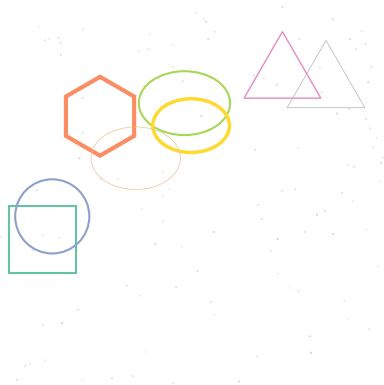[{"shape": "square", "thickness": 1.5, "radius": 0.44, "center": [0.11, 0.377]}, {"shape": "hexagon", "thickness": 3, "radius": 0.51, "center": [0.26, 0.698]}, {"shape": "circle", "thickness": 1.5, "radius": 0.48, "center": [0.136, 0.438]}, {"shape": "triangle", "thickness": 1, "radius": 0.58, "center": [0.734, 0.803]}, {"shape": "oval", "thickness": 1.5, "radius": 0.59, "center": [0.479, 0.732]}, {"shape": "oval", "thickness": 2.5, "radius": 0.5, "center": [0.496, 0.674]}, {"shape": "oval", "thickness": 0.5, "radius": 0.58, "center": [0.352, 0.589]}, {"shape": "triangle", "thickness": 0.5, "radius": 0.58, "center": [0.847, 0.779]}]